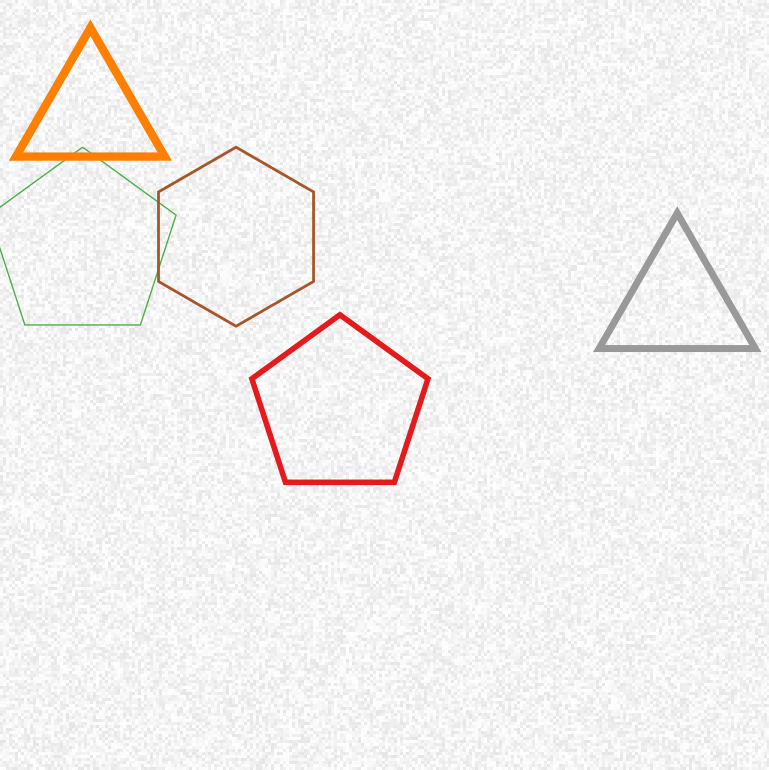[{"shape": "pentagon", "thickness": 2, "radius": 0.6, "center": [0.441, 0.471]}, {"shape": "pentagon", "thickness": 0.5, "radius": 0.64, "center": [0.107, 0.681]}, {"shape": "triangle", "thickness": 3, "radius": 0.56, "center": [0.117, 0.852]}, {"shape": "hexagon", "thickness": 1, "radius": 0.58, "center": [0.307, 0.693]}, {"shape": "triangle", "thickness": 2.5, "radius": 0.59, "center": [0.88, 0.606]}]